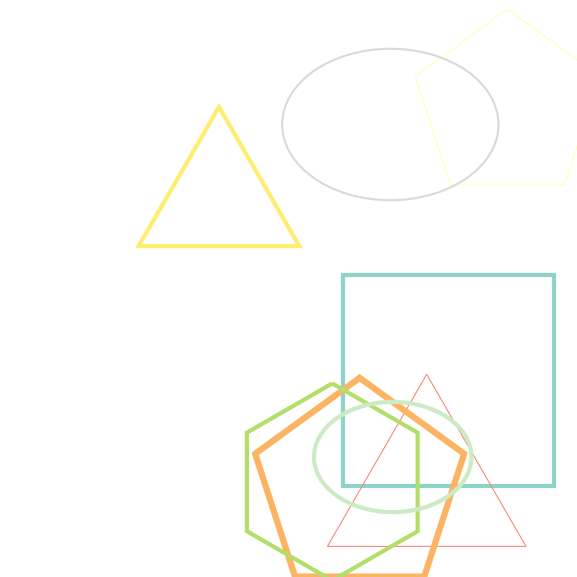[{"shape": "square", "thickness": 2, "radius": 0.91, "center": [0.777, 0.341]}, {"shape": "pentagon", "thickness": 0.5, "radius": 0.84, "center": [0.879, 0.815]}, {"shape": "triangle", "thickness": 0.5, "radius": 0.99, "center": [0.739, 0.152]}, {"shape": "pentagon", "thickness": 3, "radius": 0.95, "center": [0.623, 0.155]}, {"shape": "hexagon", "thickness": 2, "radius": 0.85, "center": [0.575, 0.165]}, {"shape": "oval", "thickness": 1, "radius": 0.94, "center": [0.676, 0.784]}, {"shape": "oval", "thickness": 2, "radius": 0.68, "center": [0.68, 0.208]}, {"shape": "triangle", "thickness": 2, "radius": 0.8, "center": [0.379, 0.653]}]